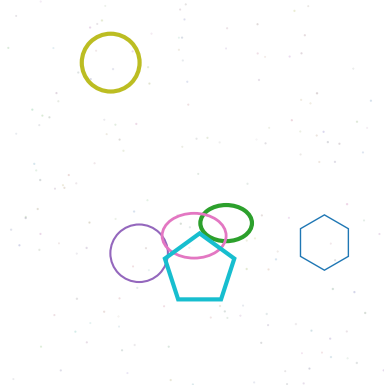[{"shape": "hexagon", "thickness": 1, "radius": 0.36, "center": [0.843, 0.37]}, {"shape": "oval", "thickness": 3, "radius": 0.34, "center": [0.587, 0.421]}, {"shape": "circle", "thickness": 1.5, "radius": 0.37, "center": [0.361, 0.342]}, {"shape": "oval", "thickness": 2, "radius": 0.42, "center": [0.504, 0.388]}, {"shape": "circle", "thickness": 3, "radius": 0.38, "center": [0.287, 0.837]}, {"shape": "pentagon", "thickness": 3, "radius": 0.47, "center": [0.518, 0.299]}]